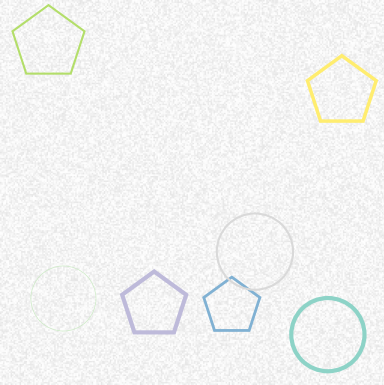[{"shape": "circle", "thickness": 3, "radius": 0.48, "center": [0.852, 0.131]}, {"shape": "pentagon", "thickness": 3, "radius": 0.44, "center": [0.4, 0.207]}, {"shape": "pentagon", "thickness": 2, "radius": 0.38, "center": [0.602, 0.204]}, {"shape": "pentagon", "thickness": 1.5, "radius": 0.49, "center": [0.126, 0.888]}, {"shape": "circle", "thickness": 1.5, "radius": 0.5, "center": [0.662, 0.346]}, {"shape": "circle", "thickness": 0.5, "radius": 0.42, "center": [0.165, 0.225]}, {"shape": "pentagon", "thickness": 2.5, "radius": 0.47, "center": [0.888, 0.761]}]